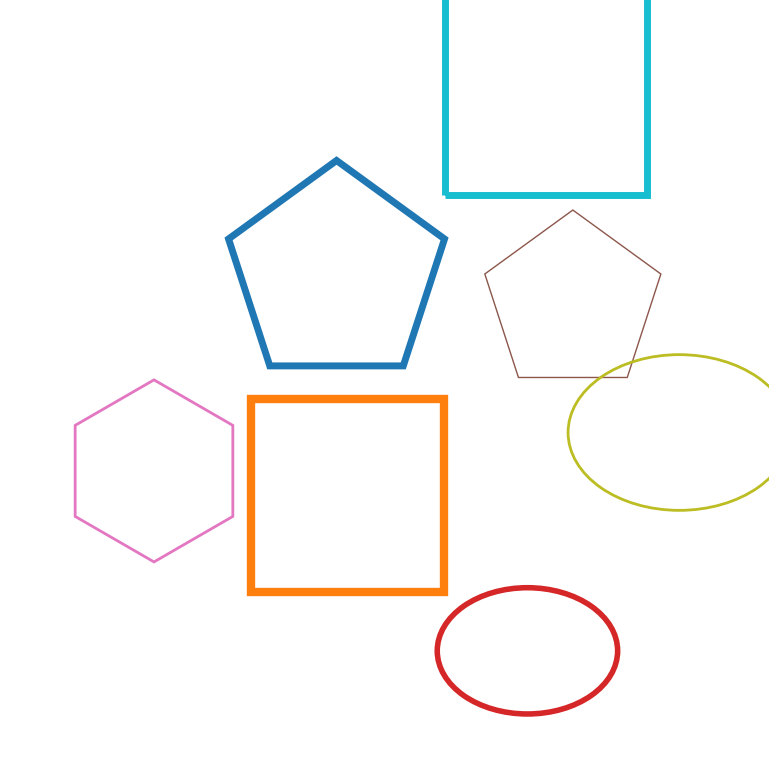[{"shape": "pentagon", "thickness": 2.5, "radius": 0.74, "center": [0.437, 0.644]}, {"shape": "square", "thickness": 3, "radius": 0.63, "center": [0.451, 0.356]}, {"shape": "oval", "thickness": 2, "radius": 0.59, "center": [0.685, 0.155]}, {"shape": "pentagon", "thickness": 0.5, "radius": 0.6, "center": [0.744, 0.607]}, {"shape": "hexagon", "thickness": 1, "radius": 0.59, "center": [0.2, 0.388]}, {"shape": "oval", "thickness": 1, "radius": 0.72, "center": [0.882, 0.438]}, {"shape": "square", "thickness": 2.5, "radius": 0.66, "center": [0.71, 0.877]}]